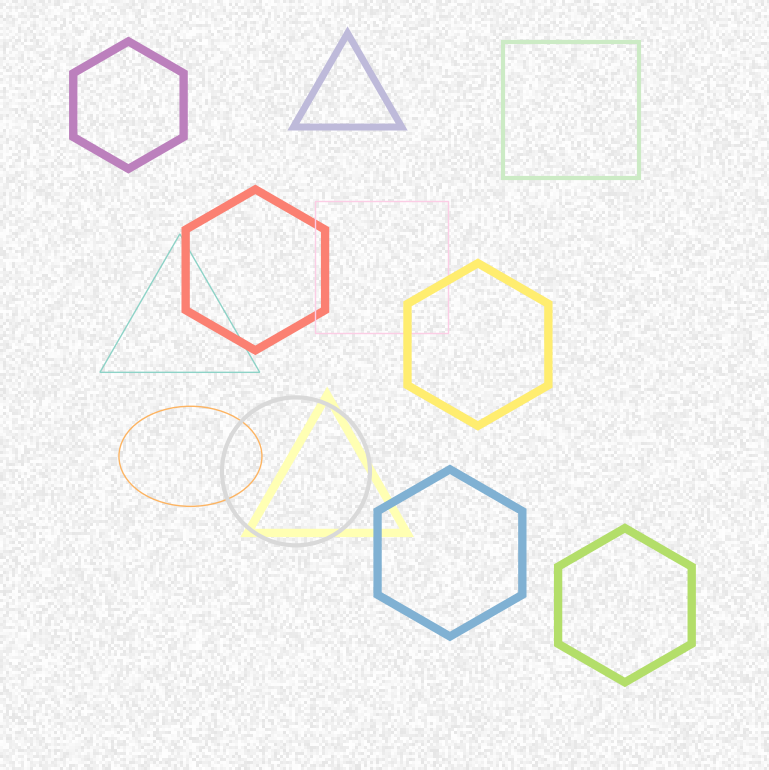[{"shape": "triangle", "thickness": 0.5, "radius": 0.6, "center": [0.234, 0.576]}, {"shape": "triangle", "thickness": 3, "radius": 0.6, "center": [0.425, 0.368]}, {"shape": "triangle", "thickness": 2.5, "radius": 0.41, "center": [0.451, 0.876]}, {"shape": "hexagon", "thickness": 3, "radius": 0.52, "center": [0.332, 0.65]}, {"shape": "hexagon", "thickness": 3, "radius": 0.54, "center": [0.584, 0.282]}, {"shape": "oval", "thickness": 0.5, "radius": 0.46, "center": [0.247, 0.407]}, {"shape": "hexagon", "thickness": 3, "radius": 0.5, "center": [0.812, 0.214]}, {"shape": "square", "thickness": 0.5, "radius": 0.43, "center": [0.495, 0.653]}, {"shape": "circle", "thickness": 1.5, "radius": 0.48, "center": [0.384, 0.388]}, {"shape": "hexagon", "thickness": 3, "radius": 0.41, "center": [0.167, 0.864]}, {"shape": "square", "thickness": 1.5, "radius": 0.44, "center": [0.741, 0.857]}, {"shape": "hexagon", "thickness": 3, "radius": 0.53, "center": [0.621, 0.553]}]